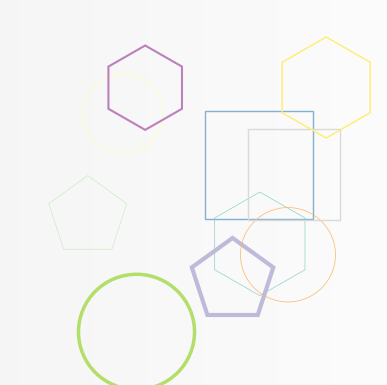[{"shape": "hexagon", "thickness": 0.5, "radius": 0.67, "center": [0.671, 0.367]}, {"shape": "circle", "thickness": 0.5, "radius": 0.52, "center": [0.317, 0.706]}, {"shape": "pentagon", "thickness": 3, "radius": 0.55, "center": [0.6, 0.271]}, {"shape": "square", "thickness": 1, "radius": 0.7, "center": [0.669, 0.571]}, {"shape": "circle", "thickness": 0.5, "radius": 0.61, "center": [0.743, 0.338]}, {"shape": "circle", "thickness": 2.5, "radius": 0.75, "center": [0.352, 0.138]}, {"shape": "square", "thickness": 1, "radius": 0.59, "center": [0.759, 0.546]}, {"shape": "hexagon", "thickness": 1.5, "radius": 0.55, "center": [0.375, 0.772]}, {"shape": "pentagon", "thickness": 0.5, "radius": 0.53, "center": [0.226, 0.438]}, {"shape": "hexagon", "thickness": 1, "radius": 0.66, "center": [0.842, 0.773]}]